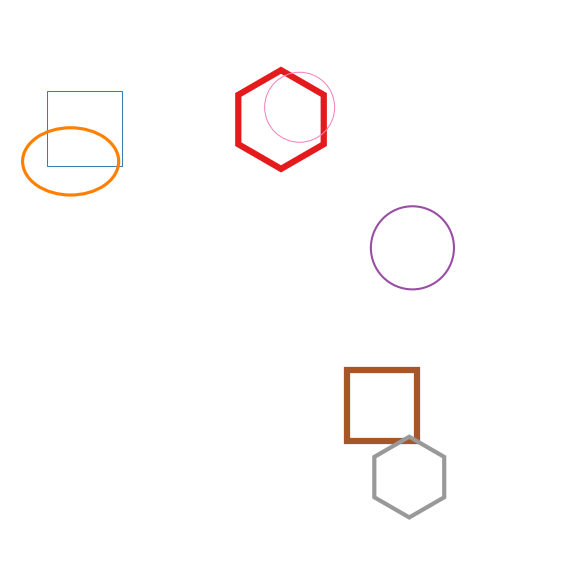[{"shape": "hexagon", "thickness": 3, "radius": 0.43, "center": [0.487, 0.792]}, {"shape": "square", "thickness": 0.5, "radius": 0.32, "center": [0.146, 0.776]}, {"shape": "circle", "thickness": 1, "radius": 0.36, "center": [0.714, 0.57]}, {"shape": "oval", "thickness": 1.5, "radius": 0.42, "center": [0.122, 0.72]}, {"shape": "square", "thickness": 3, "radius": 0.3, "center": [0.661, 0.297]}, {"shape": "circle", "thickness": 0.5, "radius": 0.3, "center": [0.519, 0.813]}, {"shape": "hexagon", "thickness": 2, "radius": 0.35, "center": [0.709, 0.173]}]